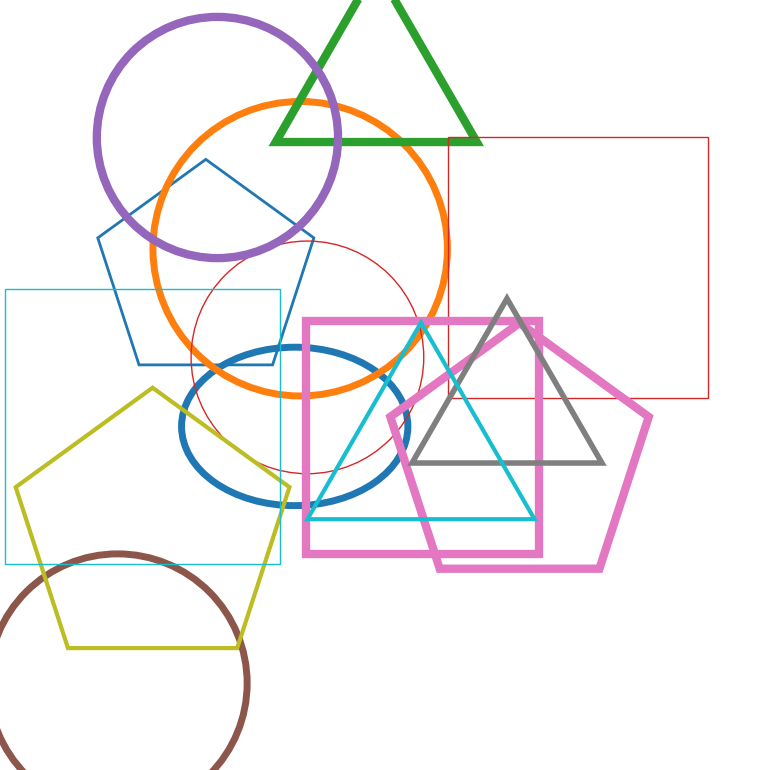[{"shape": "oval", "thickness": 2.5, "radius": 0.73, "center": [0.383, 0.446]}, {"shape": "pentagon", "thickness": 1, "radius": 0.74, "center": [0.267, 0.645]}, {"shape": "circle", "thickness": 2.5, "radius": 0.96, "center": [0.39, 0.677]}, {"shape": "triangle", "thickness": 3, "radius": 0.75, "center": [0.489, 0.891]}, {"shape": "circle", "thickness": 0.5, "radius": 0.76, "center": [0.399, 0.536]}, {"shape": "square", "thickness": 0.5, "radius": 0.85, "center": [0.751, 0.653]}, {"shape": "circle", "thickness": 3, "radius": 0.78, "center": [0.282, 0.821]}, {"shape": "circle", "thickness": 2.5, "radius": 0.84, "center": [0.153, 0.113]}, {"shape": "square", "thickness": 3, "radius": 0.76, "center": [0.549, 0.432]}, {"shape": "pentagon", "thickness": 3, "radius": 0.88, "center": [0.675, 0.404]}, {"shape": "triangle", "thickness": 2, "radius": 0.71, "center": [0.658, 0.47]}, {"shape": "pentagon", "thickness": 1.5, "radius": 0.93, "center": [0.198, 0.31]}, {"shape": "square", "thickness": 0.5, "radius": 0.89, "center": [0.185, 0.446]}, {"shape": "triangle", "thickness": 1.5, "radius": 0.85, "center": [0.547, 0.411]}]